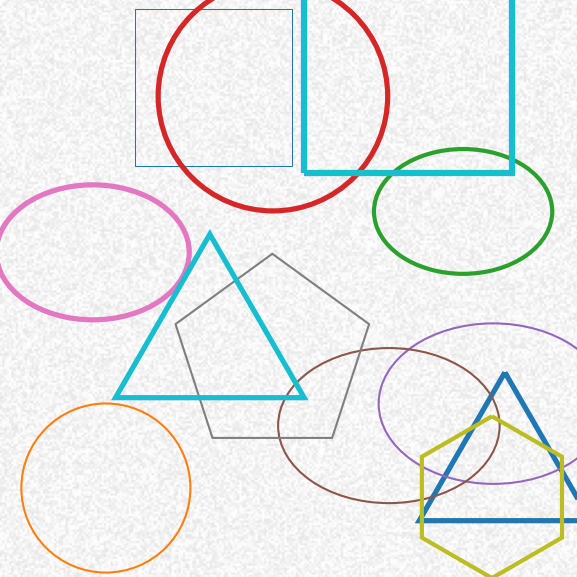[{"shape": "square", "thickness": 0.5, "radius": 0.68, "center": [0.369, 0.848]}, {"shape": "triangle", "thickness": 2.5, "radius": 0.86, "center": [0.874, 0.183]}, {"shape": "circle", "thickness": 1, "radius": 0.73, "center": [0.183, 0.154]}, {"shape": "oval", "thickness": 2, "radius": 0.77, "center": [0.802, 0.633]}, {"shape": "circle", "thickness": 2.5, "radius": 0.99, "center": [0.473, 0.833]}, {"shape": "oval", "thickness": 1, "radius": 0.99, "center": [0.854, 0.3]}, {"shape": "oval", "thickness": 1, "radius": 0.96, "center": [0.673, 0.262]}, {"shape": "oval", "thickness": 2.5, "radius": 0.83, "center": [0.161, 0.562]}, {"shape": "pentagon", "thickness": 1, "radius": 0.88, "center": [0.472, 0.383]}, {"shape": "hexagon", "thickness": 2, "radius": 0.7, "center": [0.852, 0.138]}, {"shape": "triangle", "thickness": 2.5, "radius": 0.94, "center": [0.363, 0.405]}, {"shape": "square", "thickness": 3, "radius": 0.9, "center": [0.707, 0.879]}]